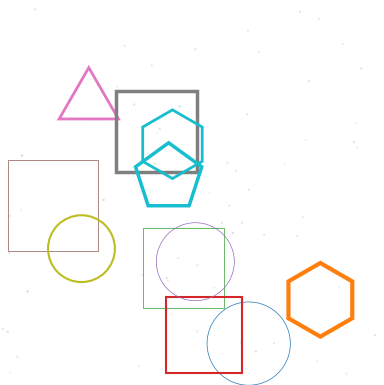[{"shape": "circle", "thickness": 0.5, "radius": 0.54, "center": [0.646, 0.108]}, {"shape": "hexagon", "thickness": 3, "radius": 0.48, "center": [0.832, 0.221]}, {"shape": "square", "thickness": 0.5, "radius": 0.52, "center": [0.477, 0.305]}, {"shape": "square", "thickness": 1.5, "radius": 0.5, "center": [0.53, 0.13]}, {"shape": "circle", "thickness": 0.5, "radius": 0.51, "center": [0.507, 0.32]}, {"shape": "square", "thickness": 0.5, "radius": 0.59, "center": [0.137, 0.466]}, {"shape": "triangle", "thickness": 2, "radius": 0.44, "center": [0.231, 0.735]}, {"shape": "square", "thickness": 2.5, "radius": 0.53, "center": [0.406, 0.658]}, {"shape": "circle", "thickness": 1.5, "radius": 0.43, "center": [0.212, 0.354]}, {"shape": "pentagon", "thickness": 2.5, "radius": 0.45, "center": [0.438, 0.539]}, {"shape": "hexagon", "thickness": 2, "radius": 0.45, "center": [0.448, 0.625]}]